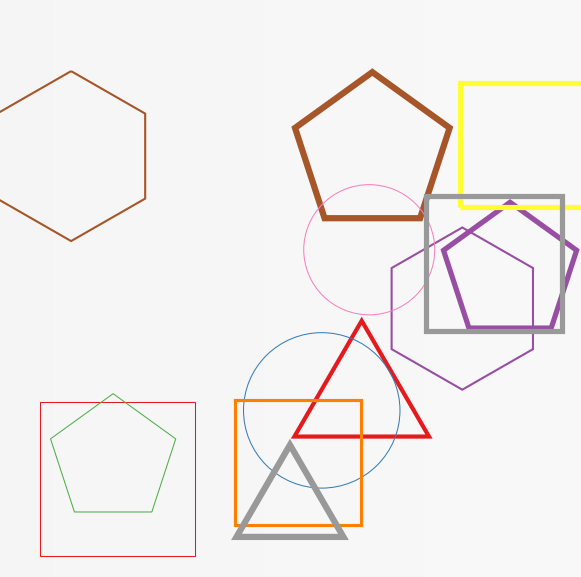[{"shape": "triangle", "thickness": 2, "radius": 0.67, "center": [0.622, 0.31]}, {"shape": "square", "thickness": 0.5, "radius": 0.67, "center": [0.202, 0.169]}, {"shape": "circle", "thickness": 0.5, "radius": 0.67, "center": [0.554, 0.289]}, {"shape": "pentagon", "thickness": 0.5, "radius": 0.57, "center": [0.195, 0.204]}, {"shape": "hexagon", "thickness": 1, "radius": 0.7, "center": [0.795, 0.465]}, {"shape": "pentagon", "thickness": 2.5, "radius": 0.6, "center": [0.878, 0.528]}, {"shape": "square", "thickness": 1.5, "radius": 0.54, "center": [0.513, 0.199]}, {"shape": "square", "thickness": 2.5, "radius": 0.54, "center": [0.899, 0.748]}, {"shape": "hexagon", "thickness": 1, "radius": 0.74, "center": [0.122, 0.729]}, {"shape": "pentagon", "thickness": 3, "radius": 0.7, "center": [0.641, 0.734]}, {"shape": "circle", "thickness": 0.5, "radius": 0.56, "center": [0.635, 0.567]}, {"shape": "square", "thickness": 2.5, "radius": 0.58, "center": [0.85, 0.542]}, {"shape": "triangle", "thickness": 3, "radius": 0.53, "center": [0.499, 0.123]}]